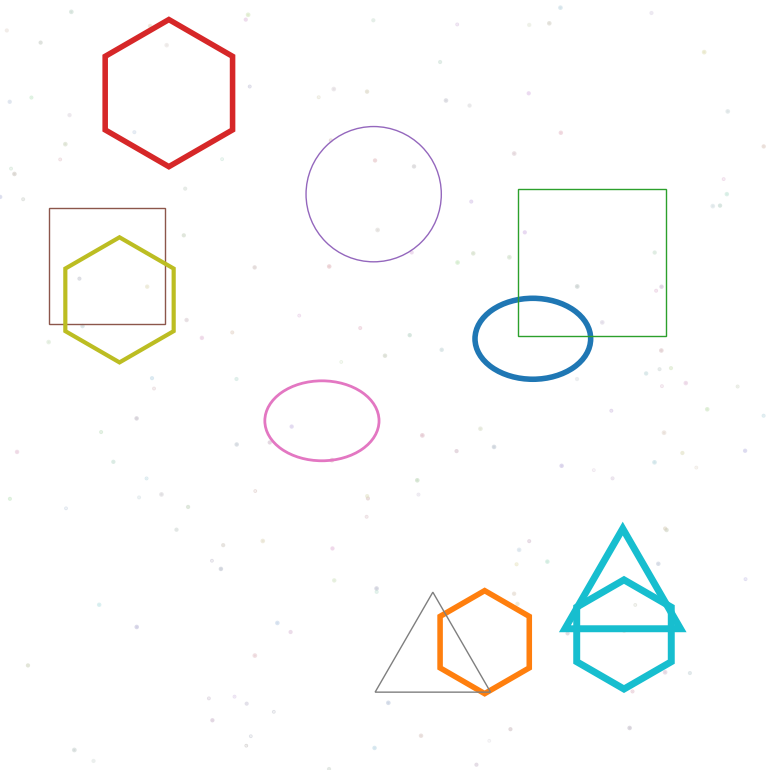[{"shape": "oval", "thickness": 2, "radius": 0.38, "center": [0.692, 0.56]}, {"shape": "hexagon", "thickness": 2, "radius": 0.33, "center": [0.629, 0.166]}, {"shape": "square", "thickness": 0.5, "radius": 0.48, "center": [0.769, 0.659]}, {"shape": "hexagon", "thickness": 2, "radius": 0.48, "center": [0.219, 0.879]}, {"shape": "circle", "thickness": 0.5, "radius": 0.44, "center": [0.485, 0.748]}, {"shape": "square", "thickness": 0.5, "radius": 0.38, "center": [0.139, 0.655]}, {"shape": "oval", "thickness": 1, "radius": 0.37, "center": [0.418, 0.454]}, {"shape": "triangle", "thickness": 0.5, "radius": 0.43, "center": [0.562, 0.144]}, {"shape": "hexagon", "thickness": 1.5, "radius": 0.41, "center": [0.155, 0.611]}, {"shape": "hexagon", "thickness": 2.5, "radius": 0.35, "center": [0.81, 0.176]}, {"shape": "triangle", "thickness": 2.5, "radius": 0.43, "center": [0.809, 0.227]}]